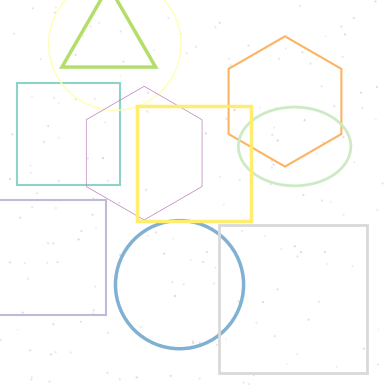[{"shape": "square", "thickness": 1.5, "radius": 0.67, "center": [0.179, 0.652]}, {"shape": "circle", "thickness": 1, "radius": 0.86, "center": [0.298, 0.886]}, {"shape": "square", "thickness": 1.5, "radius": 0.75, "center": [0.126, 0.331]}, {"shape": "circle", "thickness": 2.5, "radius": 0.83, "center": [0.466, 0.261]}, {"shape": "hexagon", "thickness": 1.5, "radius": 0.85, "center": [0.74, 0.736]}, {"shape": "triangle", "thickness": 2.5, "radius": 0.7, "center": [0.283, 0.896]}, {"shape": "square", "thickness": 2, "radius": 0.96, "center": [0.761, 0.223]}, {"shape": "hexagon", "thickness": 0.5, "radius": 0.87, "center": [0.374, 0.602]}, {"shape": "oval", "thickness": 2, "radius": 0.73, "center": [0.765, 0.62]}, {"shape": "square", "thickness": 2.5, "radius": 0.74, "center": [0.505, 0.576]}]